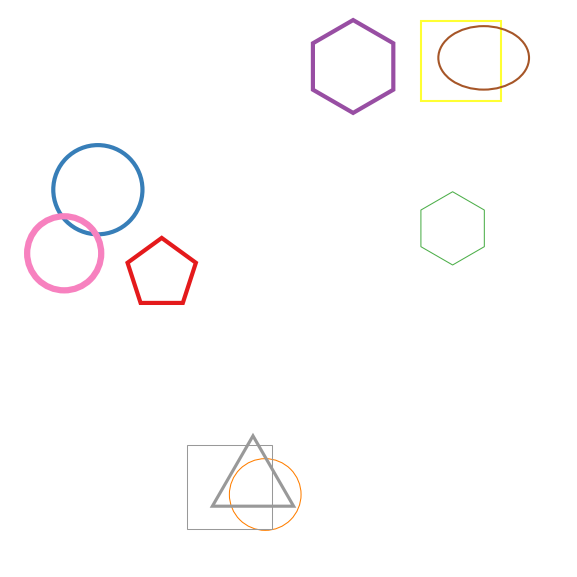[{"shape": "pentagon", "thickness": 2, "radius": 0.31, "center": [0.28, 0.525]}, {"shape": "circle", "thickness": 2, "radius": 0.39, "center": [0.169, 0.671]}, {"shape": "hexagon", "thickness": 0.5, "radius": 0.32, "center": [0.784, 0.604]}, {"shape": "hexagon", "thickness": 2, "radius": 0.4, "center": [0.611, 0.884]}, {"shape": "circle", "thickness": 0.5, "radius": 0.31, "center": [0.459, 0.143]}, {"shape": "square", "thickness": 1, "radius": 0.35, "center": [0.799, 0.894]}, {"shape": "oval", "thickness": 1, "radius": 0.39, "center": [0.838, 0.899]}, {"shape": "circle", "thickness": 3, "radius": 0.32, "center": [0.111, 0.561]}, {"shape": "square", "thickness": 0.5, "radius": 0.37, "center": [0.398, 0.156]}, {"shape": "triangle", "thickness": 1.5, "radius": 0.41, "center": [0.438, 0.163]}]